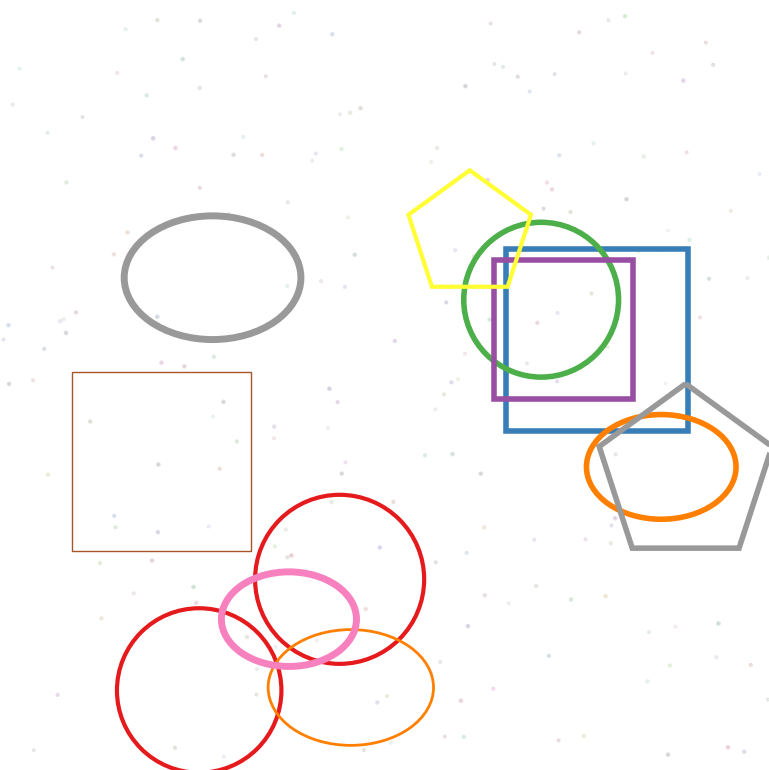[{"shape": "circle", "thickness": 1.5, "radius": 0.53, "center": [0.259, 0.103]}, {"shape": "circle", "thickness": 1.5, "radius": 0.55, "center": [0.441, 0.248]}, {"shape": "square", "thickness": 2, "radius": 0.59, "center": [0.776, 0.558]}, {"shape": "circle", "thickness": 2, "radius": 0.5, "center": [0.703, 0.611]}, {"shape": "square", "thickness": 2, "radius": 0.45, "center": [0.732, 0.572]}, {"shape": "oval", "thickness": 2, "radius": 0.49, "center": [0.859, 0.394]}, {"shape": "oval", "thickness": 1, "radius": 0.54, "center": [0.456, 0.107]}, {"shape": "pentagon", "thickness": 1.5, "radius": 0.42, "center": [0.61, 0.695]}, {"shape": "square", "thickness": 0.5, "radius": 0.58, "center": [0.21, 0.401]}, {"shape": "oval", "thickness": 2.5, "radius": 0.44, "center": [0.375, 0.196]}, {"shape": "pentagon", "thickness": 2, "radius": 0.59, "center": [0.89, 0.384]}, {"shape": "oval", "thickness": 2.5, "radius": 0.57, "center": [0.276, 0.639]}]